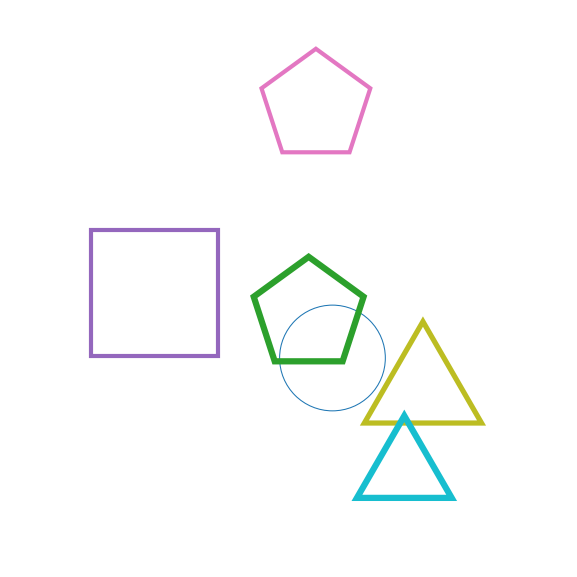[{"shape": "circle", "thickness": 0.5, "radius": 0.46, "center": [0.576, 0.379]}, {"shape": "pentagon", "thickness": 3, "radius": 0.5, "center": [0.534, 0.454]}, {"shape": "square", "thickness": 2, "radius": 0.55, "center": [0.268, 0.492]}, {"shape": "pentagon", "thickness": 2, "radius": 0.5, "center": [0.547, 0.816]}, {"shape": "triangle", "thickness": 2.5, "radius": 0.59, "center": [0.732, 0.325]}, {"shape": "triangle", "thickness": 3, "radius": 0.47, "center": [0.7, 0.184]}]